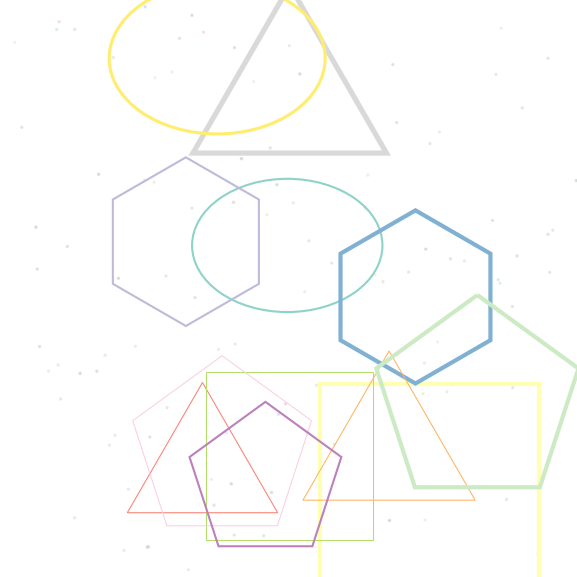[{"shape": "oval", "thickness": 1, "radius": 0.82, "center": [0.497, 0.574]}, {"shape": "square", "thickness": 2, "radius": 0.95, "center": [0.743, 0.145]}, {"shape": "hexagon", "thickness": 1, "radius": 0.73, "center": [0.322, 0.581]}, {"shape": "triangle", "thickness": 0.5, "radius": 0.75, "center": [0.351, 0.186]}, {"shape": "hexagon", "thickness": 2, "radius": 0.75, "center": [0.719, 0.485]}, {"shape": "triangle", "thickness": 0.5, "radius": 0.86, "center": [0.674, 0.219]}, {"shape": "square", "thickness": 0.5, "radius": 0.72, "center": [0.501, 0.21]}, {"shape": "pentagon", "thickness": 0.5, "radius": 0.81, "center": [0.385, 0.22]}, {"shape": "triangle", "thickness": 2.5, "radius": 0.97, "center": [0.502, 0.831]}, {"shape": "pentagon", "thickness": 1, "radius": 0.69, "center": [0.46, 0.165]}, {"shape": "pentagon", "thickness": 2, "radius": 0.92, "center": [0.827, 0.304]}, {"shape": "oval", "thickness": 1.5, "radius": 0.93, "center": [0.376, 0.898]}]